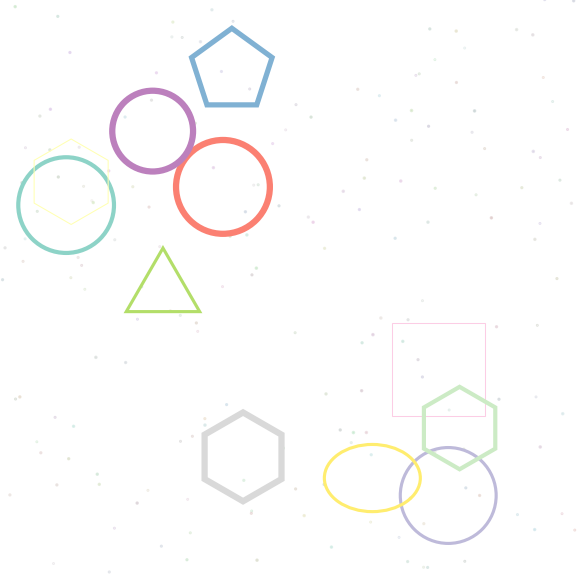[{"shape": "circle", "thickness": 2, "radius": 0.41, "center": [0.115, 0.644]}, {"shape": "hexagon", "thickness": 0.5, "radius": 0.37, "center": [0.123, 0.684]}, {"shape": "circle", "thickness": 1.5, "radius": 0.42, "center": [0.776, 0.141]}, {"shape": "circle", "thickness": 3, "radius": 0.41, "center": [0.386, 0.676]}, {"shape": "pentagon", "thickness": 2.5, "radius": 0.37, "center": [0.401, 0.877]}, {"shape": "triangle", "thickness": 1.5, "radius": 0.37, "center": [0.282, 0.496]}, {"shape": "square", "thickness": 0.5, "radius": 0.4, "center": [0.76, 0.359]}, {"shape": "hexagon", "thickness": 3, "radius": 0.38, "center": [0.421, 0.208]}, {"shape": "circle", "thickness": 3, "radius": 0.35, "center": [0.264, 0.772]}, {"shape": "hexagon", "thickness": 2, "radius": 0.36, "center": [0.796, 0.258]}, {"shape": "oval", "thickness": 1.5, "radius": 0.42, "center": [0.645, 0.171]}]